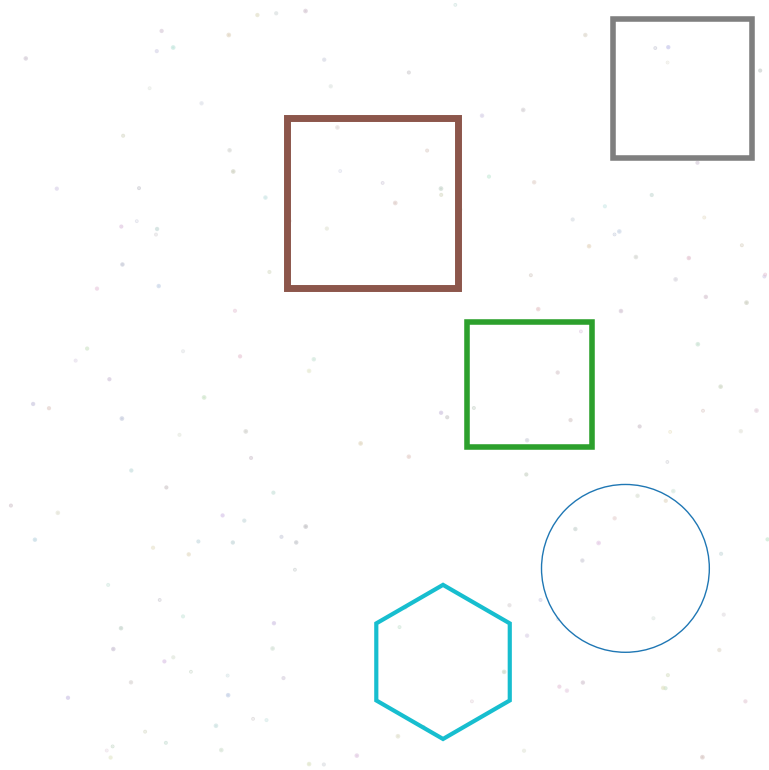[{"shape": "circle", "thickness": 0.5, "radius": 0.54, "center": [0.812, 0.262]}, {"shape": "square", "thickness": 2, "radius": 0.41, "center": [0.688, 0.501]}, {"shape": "square", "thickness": 2.5, "radius": 0.55, "center": [0.484, 0.736]}, {"shape": "square", "thickness": 2, "radius": 0.45, "center": [0.886, 0.885]}, {"shape": "hexagon", "thickness": 1.5, "radius": 0.5, "center": [0.575, 0.14]}]